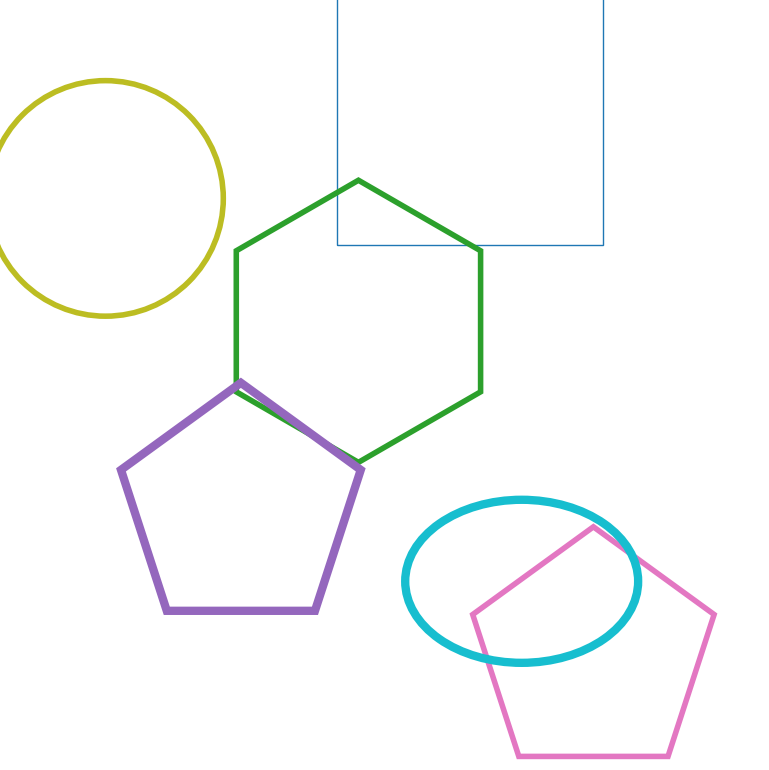[{"shape": "square", "thickness": 0.5, "radius": 0.87, "center": [0.61, 0.855]}, {"shape": "hexagon", "thickness": 2, "radius": 0.92, "center": [0.466, 0.583]}, {"shape": "pentagon", "thickness": 3, "radius": 0.82, "center": [0.313, 0.339]}, {"shape": "pentagon", "thickness": 2, "radius": 0.82, "center": [0.771, 0.151]}, {"shape": "circle", "thickness": 2, "radius": 0.76, "center": [0.137, 0.742]}, {"shape": "oval", "thickness": 3, "radius": 0.76, "center": [0.678, 0.245]}]